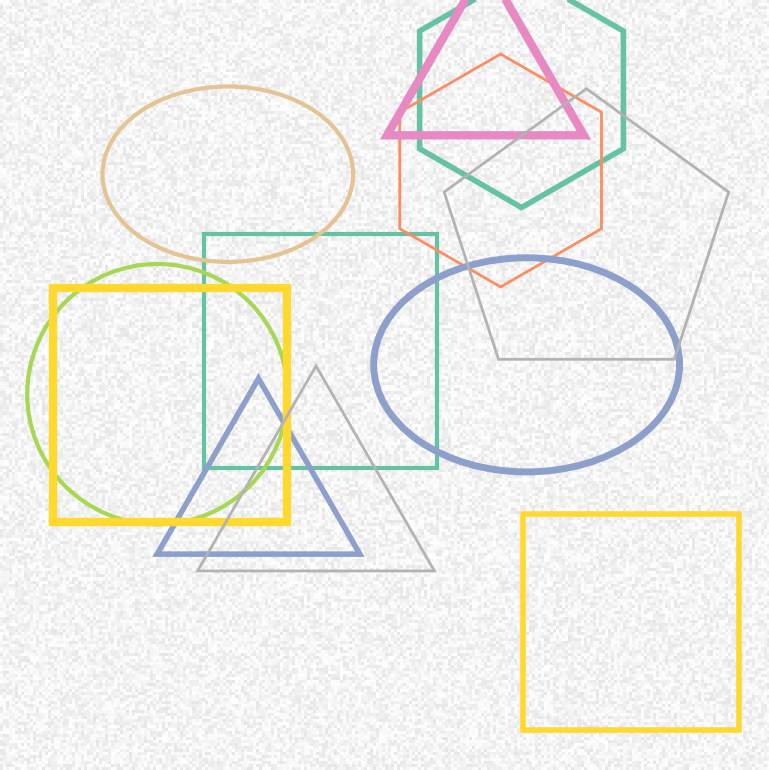[{"shape": "hexagon", "thickness": 2, "radius": 0.76, "center": [0.677, 0.883]}, {"shape": "square", "thickness": 1.5, "radius": 0.76, "center": [0.416, 0.544]}, {"shape": "hexagon", "thickness": 1, "radius": 0.76, "center": [0.65, 0.779]}, {"shape": "oval", "thickness": 2.5, "radius": 0.99, "center": [0.684, 0.526]}, {"shape": "triangle", "thickness": 2, "radius": 0.76, "center": [0.336, 0.356]}, {"shape": "triangle", "thickness": 3, "radius": 0.74, "center": [0.63, 0.898]}, {"shape": "circle", "thickness": 1.5, "radius": 0.85, "center": [0.204, 0.488]}, {"shape": "square", "thickness": 3, "radius": 0.76, "center": [0.221, 0.474]}, {"shape": "square", "thickness": 2, "radius": 0.7, "center": [0.819, 0.192]}, {"shape": "oval", "thickness": 1.5, "radius": 0.81, "center": [0.296, 0.774]}, {"shape": "pentagon", "thickness": 1, "radius": 0.97, "center": [0.762, 0.691]}, {"shape": "triangle", "thickness": 1, "radius": 0.89, "center": [0.41, 0.347]}]